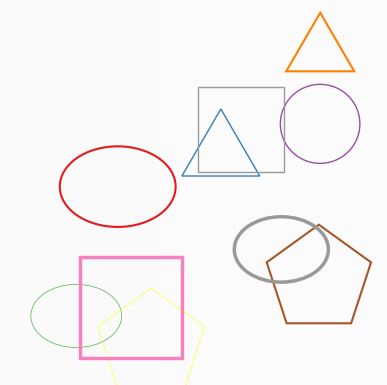[{"shape": "oval", "thickness": 1.5, "radius": 0.75, "center": [0.304, 0.515]}, {"shape": "triangle", "thickness": 1, "radius": 0.58, "center": [0.57, 0.601]}, {"shape": "oval", "thickness": 0.5, "radius": 0.59, "center": [0.197, 0.179]}, {"shape": "circle", "thickness": 1, "radius": 0.51, "center": [0.826, 0.678]}, {"shape": "triangle", "thickness": 1.5, "radius": 0.51, "center": [0.826, 0.865]}, {"shape": "pentagon", "thickness": 0.5, "radius": 0.73, "center": [0.39, 0.106]}, {"shape": "pentagon", "thickness": 1.5, "radius": 0.71, "center": [0.823, 0.275]}, {"shape": "square", "thickness": 2.5, "radius": 0.66, "center": [0.338, 0.2]}, {"shape": "oval", "thickness": 2.5, "radius": 0.61, "center": [0.726, 0.352]}, {"shape": "square", "thickness": 1, "radius": 0.55, "center": [0.621, 0.663]}]